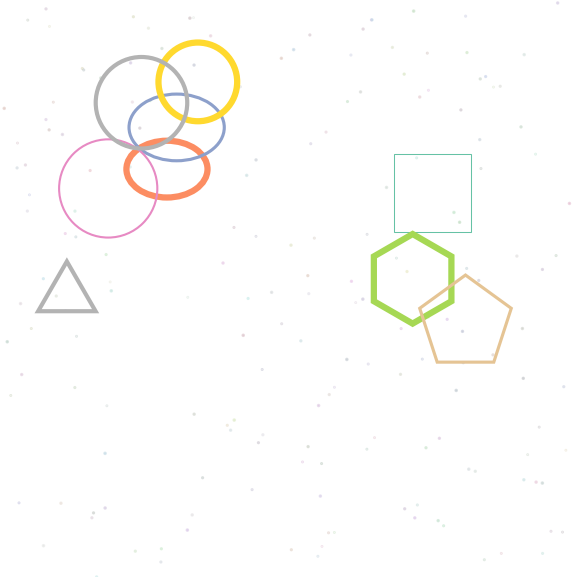[{"shape": "square", "thickness": 0.5, "radius": 0.34, "center": [0.749, 0.665]}, {"shape": "oval", "thickness": 3, "radius": 0.35, "center": [0.289, 0.706]}, {"shape": "oval", "thickness": 1.5, "radius": 0.41, "center": [0.306, 0.778]}, {"shape": "circle", "thickness": 1, "radius": 0.43, "center": [0.187, 0.673]}, {"shape": "hexagon", "thickness": 3, "radius": 0.39, "center": [0.715, 0.516]}, {"shape": "circle", "thickness": 3, "radius": 0.34, "center": [0.343, 0.857]}, {"shape": "pentagon", "thickness": 1.5, "radius": 0.42, "center": [0.806, 0.439]}, {"shape": "triangle", "thickness": 2, "radius": 0.29, "center": [0.116, 0.489]}, {"shape": "circle", "thickness": 2, "radius": 0.4, "center": [0.245, 0.821]}]